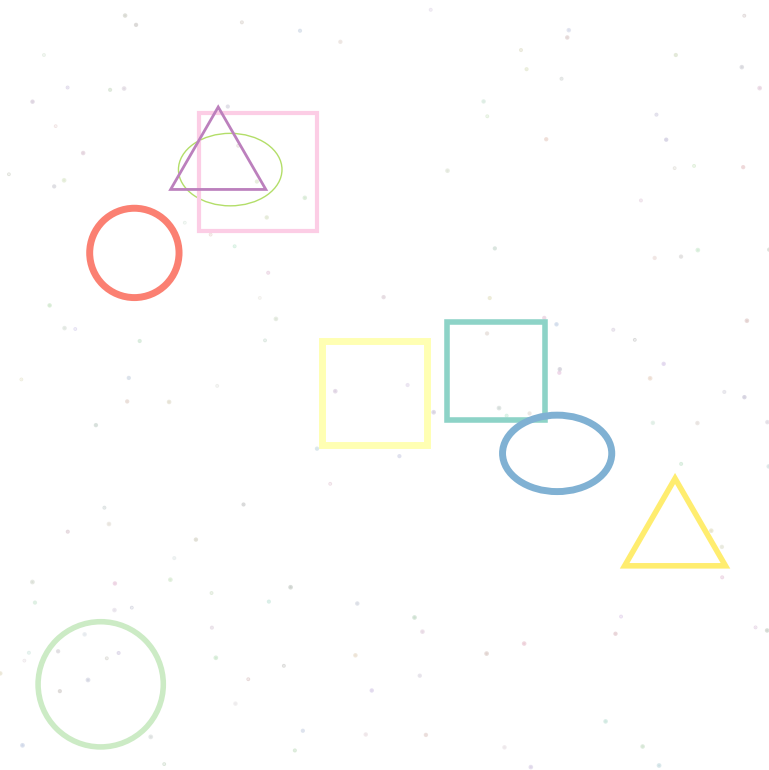[{"shape": "square", "thickness": 2, "radius": 0.32, "center": [0.644, 0.518]}, {"shape": "square", "thickness": 2.5, "radius": 0.34, "center": [0.487, 0.489]}, {"shape": "circle", "thickness": 2.5, "radius": 0.29, "center": [0.174, 0.672]}, {"shape": "oval", "thickness": 2.5, "radius": 0.35, "center": [0.724, 0.411]}, {"shape": "oval", "thickness": 0.5, "radius": 0.34, "center": [0.299, 0.78]}, {"shape": "square", "thickness": 1.5, "radius": 0.38, "center": [0.335, 0.777]}, {"shape": "triangle", "thickness": 1, "radius": 0.36, "center": [0.283, 0.79]}, {"shape": "circle", "thickness": 2, "radius": 0.41, "center": [0.131, 0.111]}, {"shape": "triangle", "thickness": 2, "radius": 0.38, "center": [0.877, 0.303]}]